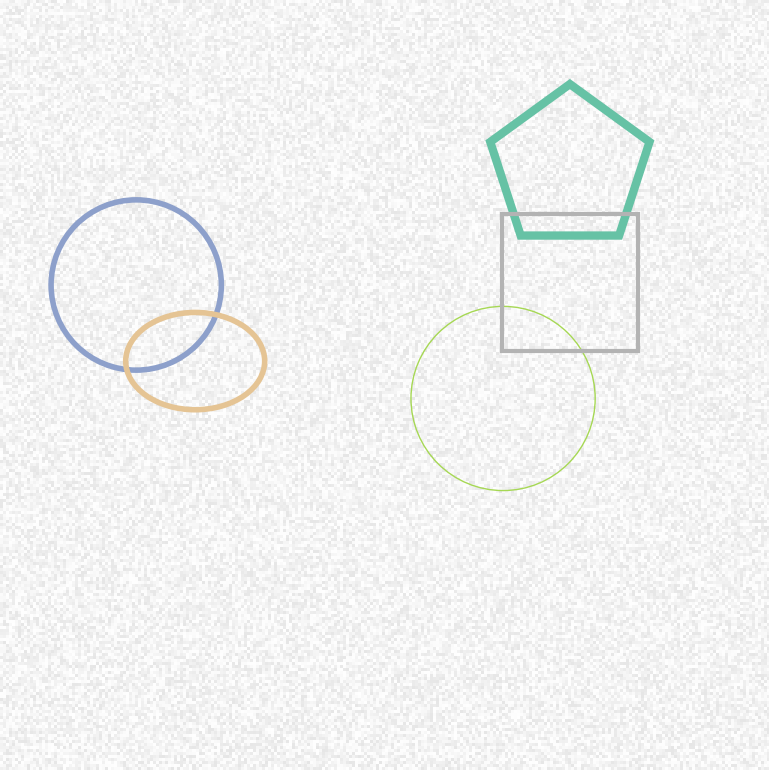[{"shape": "pentagon", "thickness": 3, "radius": 0.54, "center": [0.74, 0.782]}, {"shape": "circle", "thickness": 2, "radius": 0.55, "center": [0.177, 0.63]}, {"shape": "circle", "thickness": 0.5, "radius": 0.6, "center": [0.653, 0.483]}, {"shape": "oval", "thickness": 2, "radius": 0.45, "center": [0.254, 0.531]}, {"shape": "square", "thickness": 1.5, "radius": 0.44, "center": [0.74, 0.633]}]